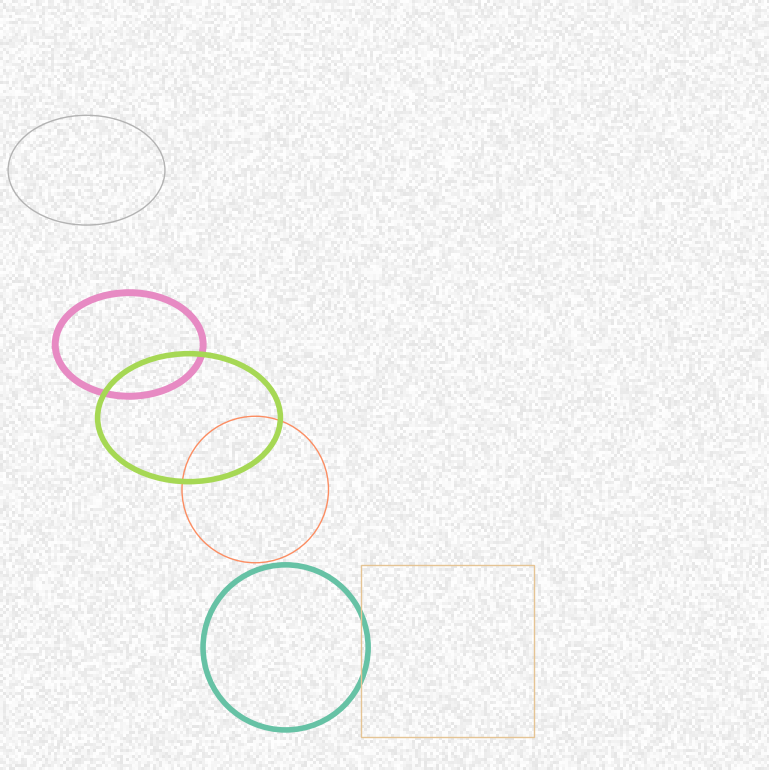[{"shape": "circle", "thickness": 2, "radius": 0.54, "center": [0.371, 0.159]}, {"shape": "circle", "thickness": 0.5, "radius": 0.48, "center": [0.331, 0.364]}, {"shape": "oval", "thickness": 2.5, "radius": 0.48, "center": [0.168, 0.553]}, {"shape": "oval", "thickness": 2, "radius": 0.59, "center": [0.245, 0.458]}, {"shape": "square", "thickness": 0.5, "radius": 0.56, "center": [0.581, 0.155]}, {"shape": "oval", "thickness": 0.5, "radius": 0.51, "center": [0.112, 0.779]}]